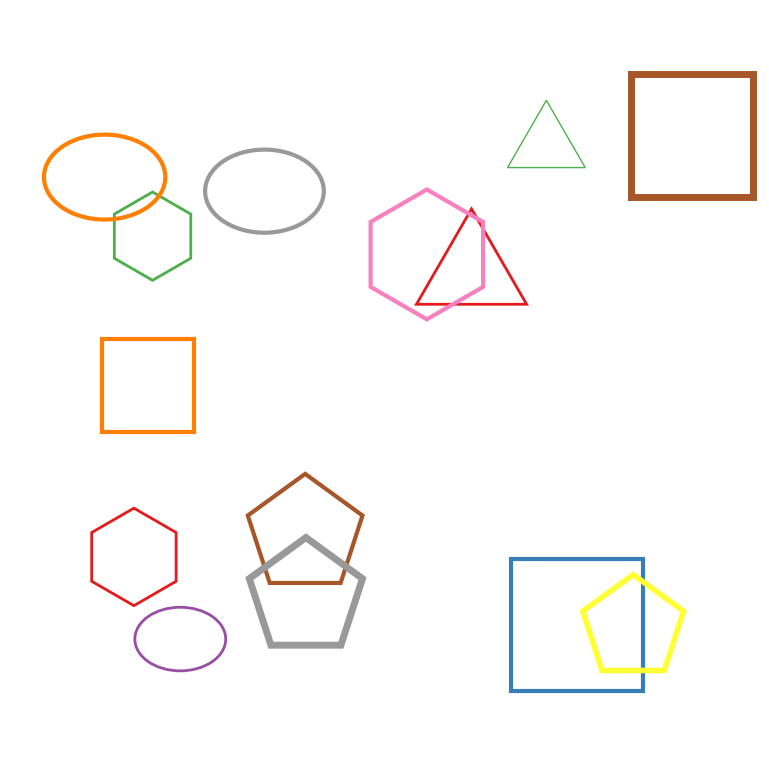[{"shape": "triangle", "thickness": 1, "radius": 0.41, "center": [0.612, 0.646]}, {"shape": "hexagon", "thickness": 1, "radius": 0.32, "center": [0.174, 0.277]}, {"shape": "square", "thickness": 1.5, "radius": 0.43, "center": [0.75, 0.189]}, {"shape": "triangle", "thickness": 0.5, "radius": 0.29, "center": [0.71, 0.811]}, {"shape": "hexagon", "thickness": 1, "radius": 0.29, "center": [0.198, 0.693]}, {"shape": "oval", "thickness": 1, "radius": 0.3, "center": [0.234, 0.17]}, {"shape": "square", "thickness": 1.5, "radius": 0.3, "center": [0.192, 0.5]}, {"shape": "oval", "thickness": 1.5, "radius": 0.39, "center": [0.136, 0.77]}, {"shape": "pentagon", "thickness": 2, "radius": 0.34, "center": [0.822, 0.185]}, {"shape": "square", "thickness": 2.5, "radius": 0.4, "center": [0.899, 0.824]}, {"shape": "pentagon", "thickness": 1.5, "radius": 0.39, "center": [0.396, 0.306]}, {"shape": "hexagon", "thickness": 1.5, "radius": 0.42, "center": [0.554, 0.67]}, {"shape": "oval", "thickness": 1.5, "radius": 0.39, "center": [0.343, 0.752]}, {"shape": "pentagon", "thickness": 2.5, "radius": 0.39, "center": [0.397, 0.225]}]